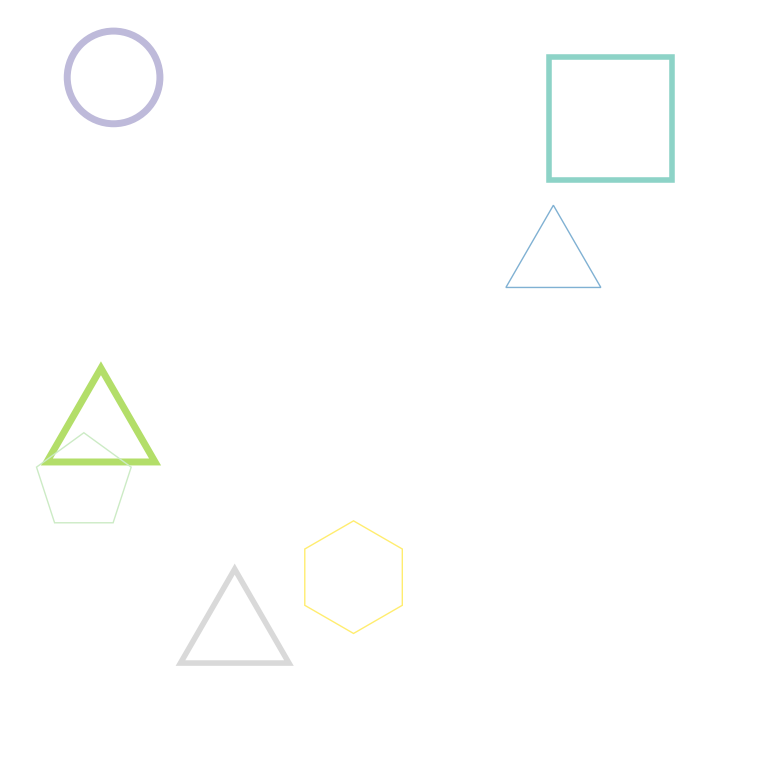[{"shape": "square", "thickness": 2, "radius": 0.4, "center": [0.793, 0.846]}, {"shape": "circle", "thickness": 2.5, "radius": 0.3, "center": [0.148, 0.899]}, {"shape": "triangle", "thickness": 0.5, "radius": 0.36, "center": [0.719, 0.662]}, {"shape": "triangle", "thickness": 2.5, "radius": 0.41, "center": [0.131, 0.441]}, {"shape": "triangle", "thickness": 2, "radius": 0.41, "center": [0.305, 0.18]}, {"shape": "pentagon", "thickness": 0.5, "radius": 0.32, "center": [0.109, 0.373]}, {"shape": "hexagon", "thickness": 0.5, "radius": 0.37, "center": [0.459, 0.25]}]